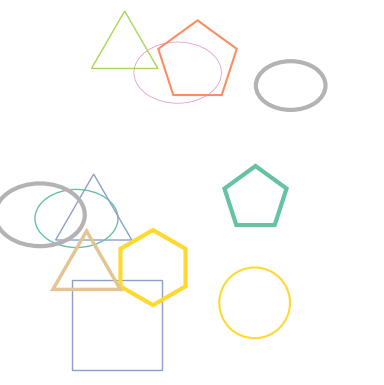[{"shape": "oval", "thickness": 1, "radius": 0.54, "center": [0.199, 0.433]}, {"shape": "pentagon", "thickness": 3, "radius": 0.42, "center": [0.664, 0.484]}, {"shape": "pentagon", "thickness": 1.5, "radius": 0.54, "center": [0.513, 0.84]}, {"shape": "square", "thickness": 1, "radius": 0.59, "center": [0.304, 0.156]}, {"shape": "triangle", "thickness": 1, "radius": 0.57, "center": [0.243, 0.434]}, {"shape": "oval", "thickness": 0.5, "radius": 0.57, "center": [0.461, 0.811]}, {"shape": "triangle", "thickness": 1, "radius": 0.5, "center": [0.324, 0.872]}, {"shape": "circle", "thickness": 1.5, "radius": 0.46, "center": [0.661, 0.213]}, {"shape": "hexagon", "thickness": 3, "radius": 0.49, "center": [0.397, 0.305]}, {"shape": "triangle", "thickness": 2.5, "radius": 0.51, "center": [0.225, 0.299]}, {"shape": "oval", "thickness": 3, "radius": 0.45, "center": [0.755, 0.778]}, {"shape": "oval", "thickness": 3, "radius": 0.58, "center": [0.104, 0.442]}]